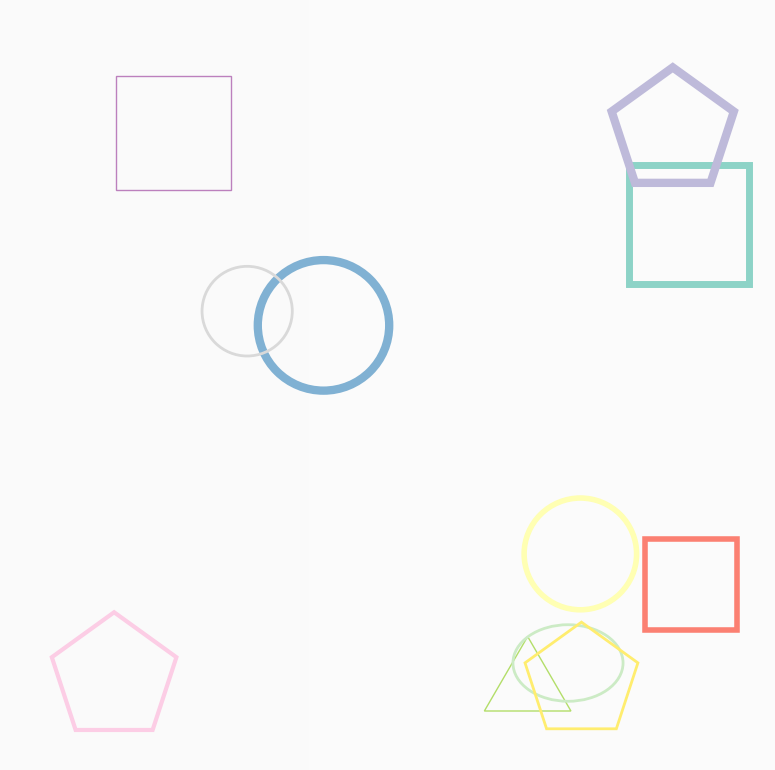[{"shape": "square", "thickness": 2.5, "radius": 0.39, "center": [0.889, 0.709]}, {"shape": "circle", "thickness": 2, "radius": 0.36, "center": [0.749, 0.281]}, {"shape": "pentagon", "thickness": 3, "radius": 0.41, "center": [0.868, 0.83]}, {"shape": "square", "thickness": 2, "radius": 0.3, "center": [0.891, 0.241]}, {"shape": "circle", "thickness": 3, "radius": 0.42, "center": [0.417, 0.577]}, {"shape": "triangle", "thickness": 0.5, "radius": 0.32, "center": [0.681, 0.109]}, {"shape": "pentagon", "thickness": 1.5, "radius": 0.42, "center": [0.147, 0.12]}, {"shape": "circle", "thickness": 1, "radius": 0.29, "center": [0.319, 0.596]}, {"shape": "square", "thickness": 0.5, "radius": 0.37, "center": [0.224, 0.827]}, {"shape": "oval", "thickness": 1, "radius": 0.36, "center": [0.733, 0.139]}, {"shape": "pentagon", "thickness": 1, "radius": 0.38, "center": [0.75, 0.115]}]